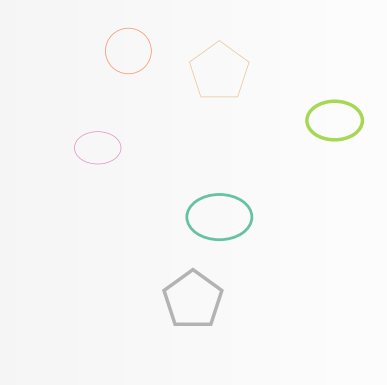[{"shape": "oval", "thickness": 2, "radius": 0.42, "center": [0.566, 0.436]}, {"shape": "circle", "thickness": 0.5, "radius": 0.3, "center": [0.331, 0.868]}, {"shape": "oval", "thickness": 0.5, "radius": 0.3, "center": [0.252, 0.616]}, {"shape": "oval", "thickness": 2.5, "radius": 0.36, "center": [0.864, 0.687]}, {"shape": "pentagon", "thickness": 0.5, "radius": 0.4, "center": [0.566, 0.814]}, {"shape": "pentagon", "thickness": 2.5, "radius": 0.39, "center": [0.498, 0.221]}]